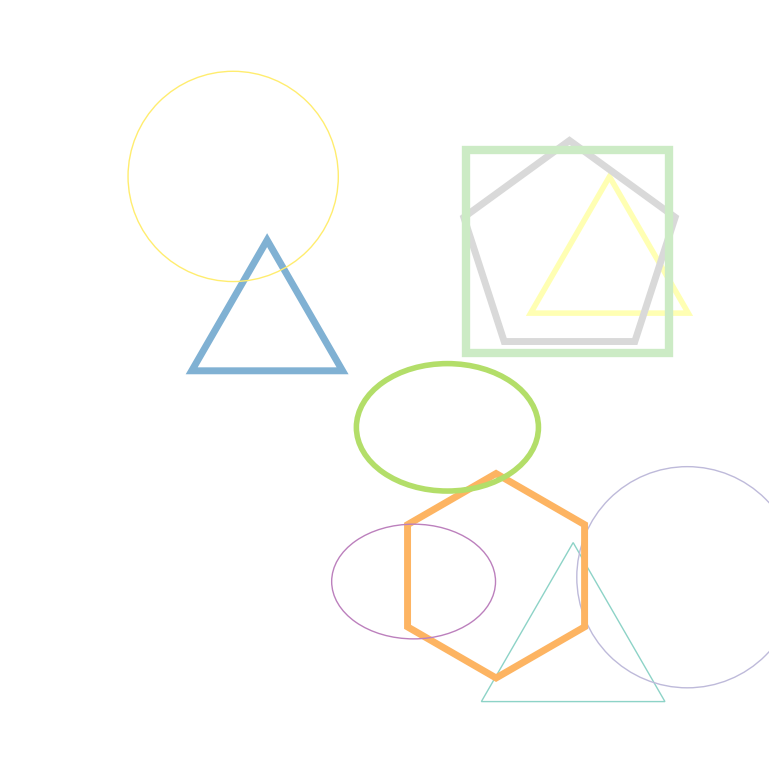[{"shape": "triangle", "thickness": 0.5, "radius": 0.69, "center": [0.744, 0.158]}, {"shape": "triangle", "thickness": 2, "radius": 0.59, "center": [0.792, 0.652]}, {"shape": "circle", "thickness": 0.5, "radius": 0.72, "center": [0.893, 0.25]}, {"shape": "triangle", "thickness": 2.5, "radius": 0.57, "center": [0.347, 0.575]}, {"shape": "hexagon", "thickness": 2.5, "radius": 0.66, "center": [0.644, 0.252]}, {"shape": "oval", "thickness": 2, "radius": 0.59, "center": [0.581, 0.445]}, {"shape": "pentagon", "thickness": 2.5, "radius": 0.72, "center": [0.74, 0.673]}, {"shape": "oval", "thickness": 0.5, "radius": 0.53, "center": [0.537, 0.245]}, {"shape": "square", "thickness": 3, "radius": 0.66, "center": [0.737, 0.674]}, {"shape": "circle", "thickness": 0.5, "radius": 0.68, "center": [0.303, 0.771]}]